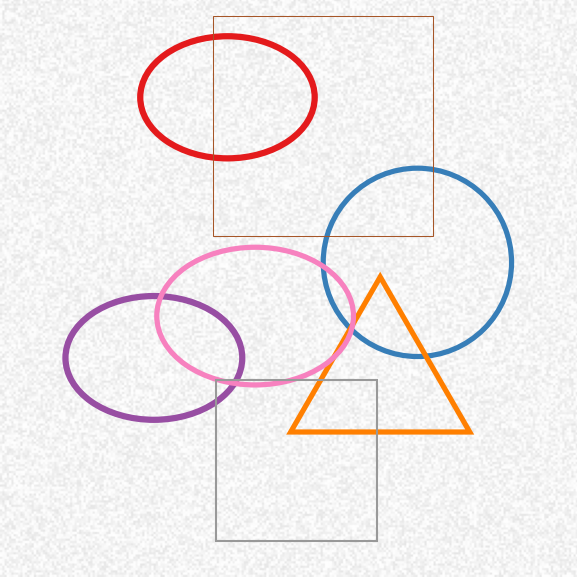[{"shape": "oval", "thickness": 3, "radius": 0.76, "center": [0.394, 0.831]}, {"shape": "circle", "thickness": 2.5, "radius": 0.82, "center": [0.723, 0.545]}, {"shape": "oval", "thickness": 3, "radius": 0.77, "center": [0.266, 0.379]}, {"shape": "triangle", "thickness": 2.5, "radius": 0.9, "center": [0.658, 0.341]}, {"shape": "square", "thickness": 0.5, "radius": 0.95, "center": [0.559, 0.781]}, {"shape": "oval", "thickness": 2.5, "radius": 0.85, "center": [0.442, 0.452]}, {"shape": "square", "thickness": 1, "radius": 0.69, "center": [0.513, 0.202]}]